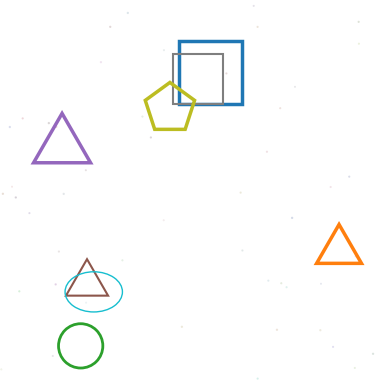[{"shape": "square", "thickness": 2.5, "radius": 0.41, "center": [0.546, 0.813]}, {"shape": "triangle", "thickness": 2.5, "radius": 0.34, "center": [0.881, 0.35]}, {"shape": "circle", "thickness": 2, "radius": 0.29, "center": [0.21, 0.102]}, {"shape": "triangle", "thickness": 2.5, "radius": 0.43, "center": [0.161, 0.62]}, {"shape": "triangle", "thickness": 1.5, "radius": 0.32, "center": [0.226, 0.264]}, {"shape": "square", "thickness": 1.5, "radius": 0.32, "center": [0.514, 0.796]}, {"shape": "pentagon", "thickness": 2.5, "radius": 0.34, "center": [0.441, 0.718]}, {"shape": "oval", "thickness": 1, "radius": 0.37, "center": [0.244, 0.242]}]